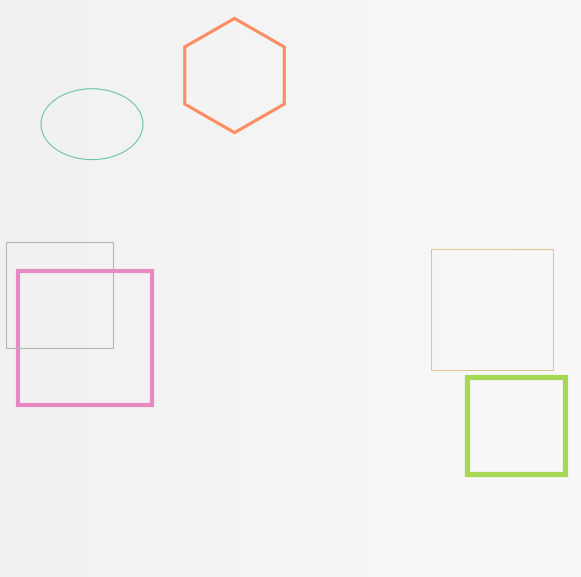[{"shape": "oval", "thickness": 0.5, "radius": 0.44, "center": [0.158, 0.784]}, {"shape": "hexagon", "thickness": 1.5, "radius": 0.49, "center": [0.403, 0.868]}, {"shape": "square", "thickness": 2, "radius": 0.58, "center": [0.146, 0.413]}, {"shape": "square", "thickness": 2.5, "radius": 0.42, "center": [0.887, 0.263]}, {"shape": "square", "thickness": 0.5, "radius": 0.53, "center": [0.846, 0.463]}, {"shape": "square", "thickness": 0.5, "radius": 0.46, "center": [0.103, 0.488]}]